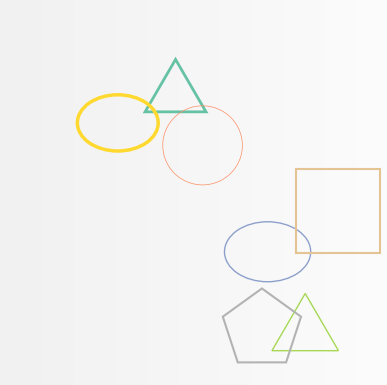[{"shape": "triangle", "thickness": 2, "radius": 0.45, "center": [0.453, 0.755]}, {"shape": "circle", "thickness": 0.5, "radius": 0.51, "center": [0.523, 0.622]}, {"shape": "oval", "thickness": 1, "radius": 0.56, "center": [0.691, 0.346]}, {"shape": "triangle", "thickness": 1, "radius": 0.5, "center": [0.788, 0.139]}, {"shape": "oval", "thickness": 2.5, "radius": 0.52, "center": [0.304, 0.681]}, {"shape": "square", "thickness": 1.5, "radius": 0.54, "center": [0.872, 0.452]}, {"shape": "pentagon", "thickness": 1.5, "radius": 0.53, "center": [0.676, 0.145]}]